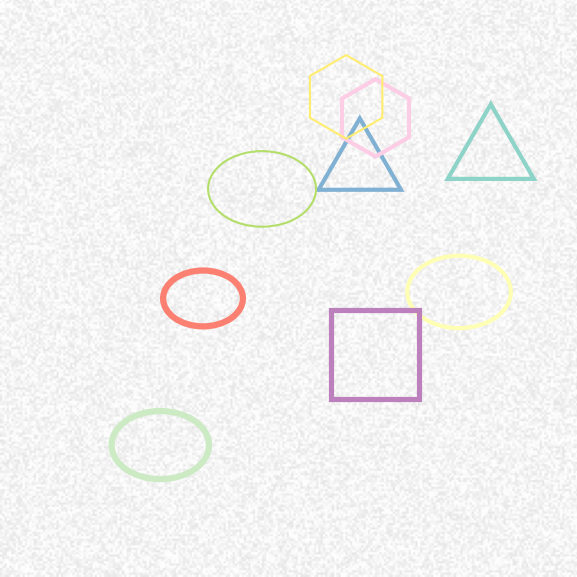[{"shape": "triangle", "thickness": 2, "radius": 0.43, "center": [0.85, 0.732]}, {"shape": "oval", "thickness": 2, "radius": 0.45, "center": [0.795, 0.494]}, {"shape": "oval", "thickness": 3, "radius": 0.35, "center": [0.352, 0.482]}, {"shape": "triangle", "thickness": 2, "radius": 0.41, "center": [0.623, 0.712]}, {"shape": "oval", "thickness": 1, "radius": 0.47, "center": [0.454, 0.672]}, {"shape": "hexagon", "thickness": 2, "radius": 0.34, "center": [0.65, 0.795]}, {"shape": "square", "thickness": 2.5, "radius": 0.38, "center": [0.65, 0.386]}, {"shape": "oval", "thickness": 3, "radius": 0.42, "center": [0.278, 0.228]}, {"shape": "hexagon", "thickness": 1, "radius": 0.36, "center": [0.599, 0.831]}]